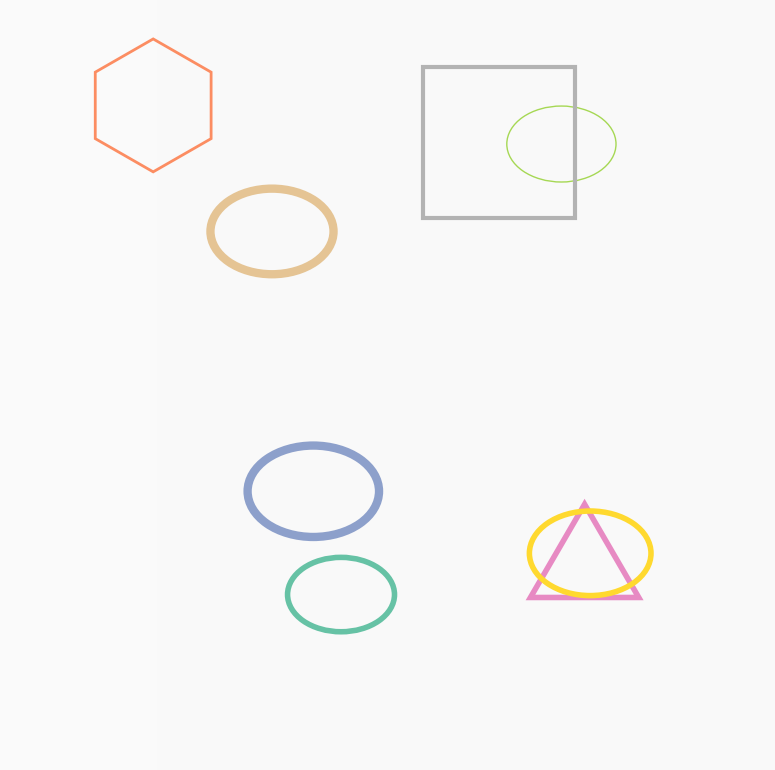[{"shape": "oval", "thickness": 2, "radius": 0.35, "center": [0.44, 0.228]}, {"shape": "hexagon", "thickness": 1, "radius": 0.43, "center": [0.198, 0.863]}, {"shape": "oval", "thickness": 3, "radius": 0.42, "center": [0.404, 0.362]}, {"shape": "triangle", "thickness": 2, "radius": 0.4, "center": [0.754, 0.264]}, {"shape": "oval", "thickness": 0.5, "radius": 0.35, "center": [0.724, 0.813]}, {"shape": "oval", "thickness": 2, "radius": 0.39, "center": [0.762, 0.281]}, {"shape": "oval", "thickness": 3, "radius": 0.4, "center": [0.351, 0.699]}, {"shape": "square", "thickness": 1.5, "radius": 0.49, "center": [0.644, 0.814]}]